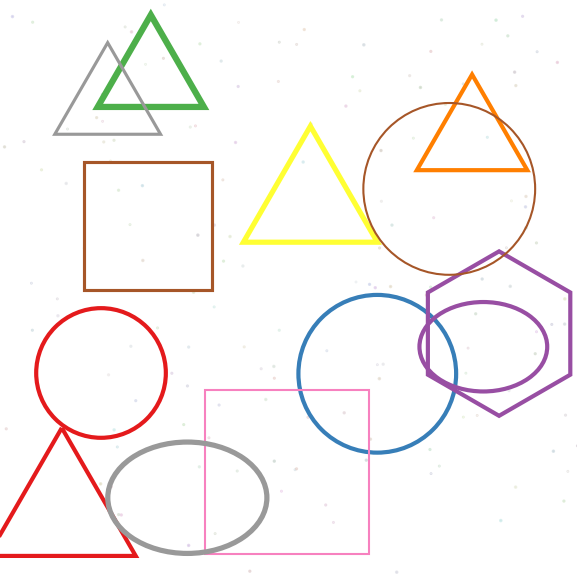[{"shape": "triangle", "thickness": 2, "radius": 0.74, "center": [0.107, 0.11]}, {"shape": "circle", "thickness": 2, "radius": 0.56, "center": [0.175, 0.353]}, {"shape": "circle", "thickness": 2, "radius": 0.68, "center": [0.653, 0.352]}, {"shape": "triangle", "thickness": 3, "radius": 0.53, "center": [0.261, 0.867]}, {"shape": "oval", "thickness": 2, "radius": 0.55, "center": [0.837, 0.399]}, {"shape": "hexagon", "thickness": 2, "radius": 0.71, "center": [0.864, 0.422]}, {"shape": "triangle", "thickness": 2, "radius": 0.55, "center": [0.817, 0.76]}, {"shape": "triangle", "thickness": 2.5, "radius": 0.67, "center": [0.537, 0.647]}, {"shape": "square", "thickness": 1.5, "radius": 0.55, "center": [0.256, 0.607]}, {"shape": "circle", "thickness": 1, "radius": 0.74, "center": [0.778, 0.672]}, {"shape": "square", "thickness": 1, "radius": 0.71, "center": [0.497, 0.182]}, {"shape": "oval", "thickness": 2.5, "radius": 0.69, "center": [0.324, 0.137]}, {"shape": "triangle", "thickness": 1.5, "radius": 0.53, "center": [0.186, 0.82]}]